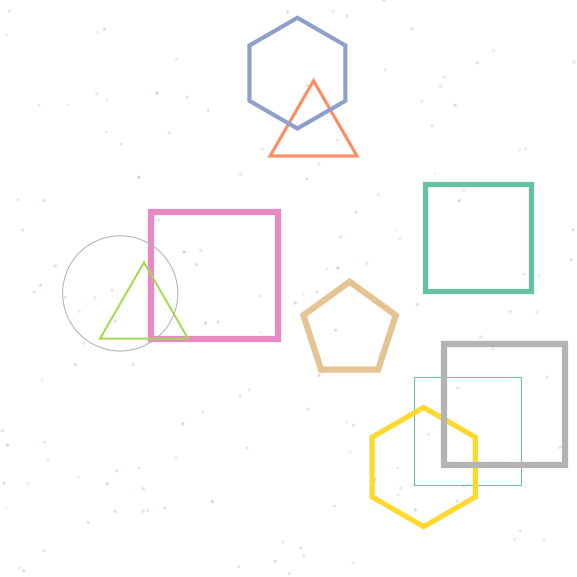[{"shape": "square", "thickness": 0.5, "radius": 0.47, "center": [0.809, 0.252]}, {"shape": "square", "thickness": 2.5, "radius": 0.46, "center": [0.828, 0.588]}, {"shape": "triangle", "thickness": 1.5, "radius": 0.43, "center": [0.543, 0.772]}, {"shape": "hexagon", "thickness": 2, "radius": 0.48, "center": [0.515, 0.872]}, {"shape": "square", "thickness": 3, "radius": 0.55, "center": [0.372, 0.522]}, {"shape": "triangle", "thickness": 1, "radius": 0.44, "center": [0.249, 0.457]}, {"shape": "hexagon", "thickness": 2.5, "radius": 0.52, "center": [0.734, 0.19]}, {"shape": "pentagon", "thickness": 3, "radius": 0.42, "center": [0.605, 0.427]}, {"shape": "circle", "thickness": 0.5, "radius": 0.5, "center": [0.208, 0.491]}, {"shape": "square", "thickness": 3, "radius": 0.52, "center": [0.874, 0.298]}]